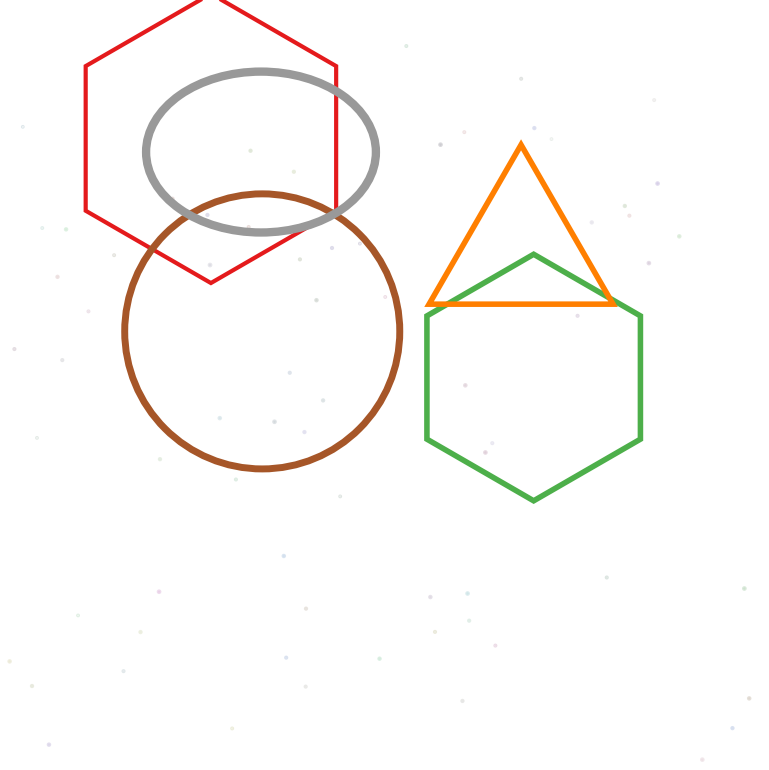[{"shape": "hexagon", "thickness": 1.5, "radius": 0.94, "center": [0.274, 0.82]}, {"shape": "hexagon", "thickness": 2, "radius": 0.8, "center": [0.693, 0.51]}, {"shape": "triangle", "thickness": 2, "radius": 0.69, "center": [0.677, 0.674]}, {"shape": "circle", "thickness": 2.5, "radius": 0.89, "center": [0.341, 0.57]}, {"shape": "oval", "thickness": 3, "radius": 0.75, "center": [0.339, 0.803]}]